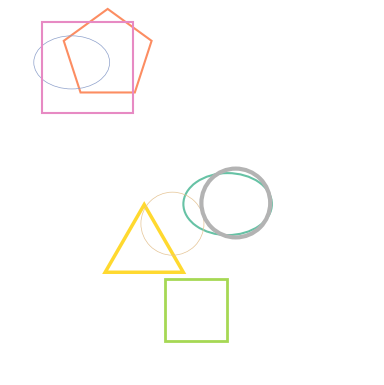[{"shape": "oval", "thickness": 1.5, "radius": 0.57, "center": [0.591, 0.47]}, {"shape": "pentagon", "thickness": 1.5, "radius": 0.6, "center": [0.28, 0.857]}, {"shape": "oval", "thickness": 0.5, "radius": 0.49, "center": [0.186, 0.838]}, {"shape": "square", "thickness": 1.5, "radius": 0.59, "center": [0.228, 0.824]}, {"shape": "square", "thickness": 2, "radius": 0.4, "center": [0.51, 0.196]}, {"shape": "triangle", "thickness": 2.5, "radius": 0.59, "center": [0.375, 0.351]}, {"shape": "circle", "thickness": 0.5, "radius": 0.41, "center": [0.448, 0.419]}, {"shape": "circle", "thickness": 3, "radius": 0.45, "center": [0.612, 0.473]}]